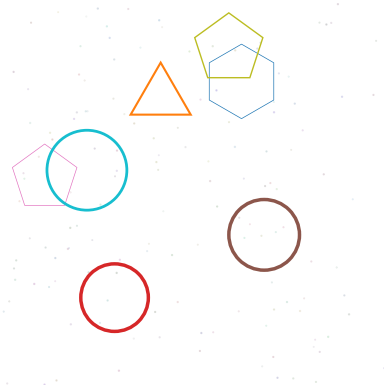[{"shape": "hexagon", "thickness": 0.5, "radius": 0.48, "center": [0.627, 0.789]}, {"shape": "triangle", "thickness": 1.5, "radius": 0.45, "center": [0.417, 0.747]}, {"shape": "circle", "thickness": 2.5, "radius": 0.44, "center": [0.298, 0.227]}, {"shape": "circle", "thickness": 2.5, "radius": 0.46, "center": [0.686, 0.39]}, {"shape": "pentagon", "thickness": 0.5, "radius": 0.44, "center": [0.116, 0.538]}, {"shape": "pentagon", "thickness": 1, "radius": 0.47, "center": [0.594, 0.873]}, {"shape": "circle", "thickness": 2, "radius": 0.52, "center": [0.226, 0.558]}]